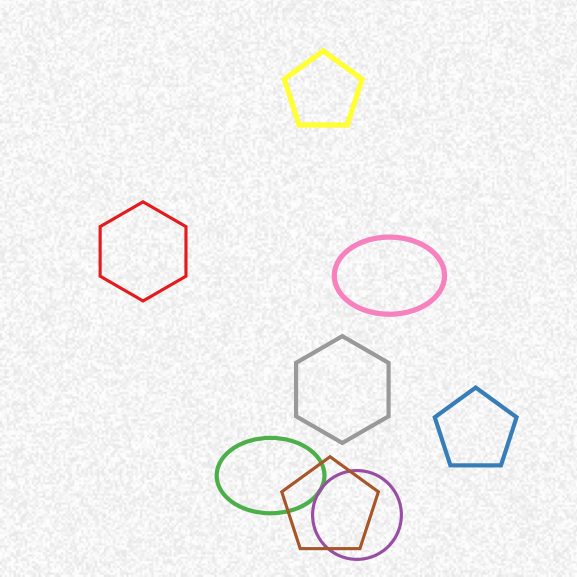[{"shape": "hexagon", "thickness": 1.5, "radius": 0.43, "center": [0.248, 0.564]}, {"shape": "pentagon", "thickness": 2, "radius": 0.37, "center": [0.824, 0.254]}, {"shape": "oval", "thickness": 2, "radius": 0.47, "center": [0.469, 0.176]}, {"shape": "circle", "thickness": 1.5, "radius": 0.38, "center": [0.618, 0.107]}, {"shape": "pentagon", "thickness": 2.5, "radius": 0.35, "center": [0.56, 0.84]}, {"shape": "pentagon", "thickness": 1.5, "radius": 0.44, "center": [0.572, 0.12]}, {"shape": "oval", "thickness": 2.5, "radius": 0.48, "center": [0.674, 0.522]}, {"shape": "hexagon", "thickness": 2, "radius": 0.46, "center": [0.593, 0.325]}]